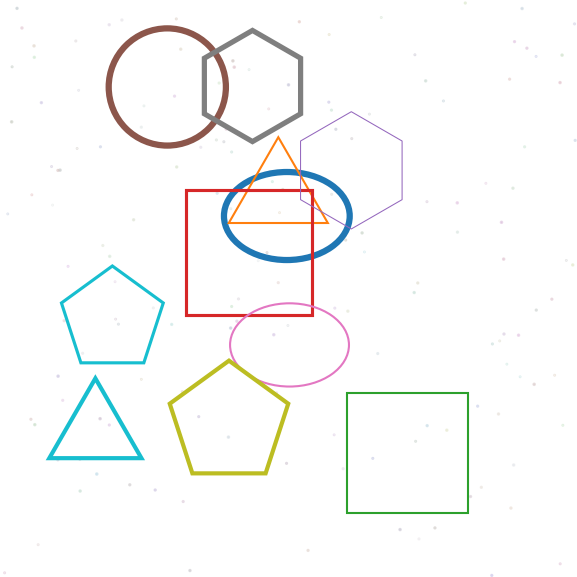[{"shape": "oval", "thickness": 3, "radius": 0.54, "center": [0.497, 0.625]}, {"shape": "triangle", "thickness": 1, "radius": 0.5, "center": [0.482, 0.662]}, {"shape": "square", "thickness": 1, "radius": 0.52, "center": [0.706, 0.214]}, {"shape": "square", "thickness": 1.5, "radius": 0.54, "center": [0.431, 0.562]}, {"shape": "hexagon", "thickness": 0.5, "radius": 0.51, "center": [0.608, 0.704]}, {"shape": "circle", "thickness": 3, "radius": 0.51, "center": [0.29, 0.849]}, {"shape": "oval", "thickness": 1, "radius": 0.51, "center": [0.501, 0.402]}, {"shape": "hexagon", "thickness": 2.5, "radius": 0.48, "center": [0.437, 0.85]}, {"shape": "pentagon", "thickness": 2, "radius": 0.54, "center": [0.397, 0.267]}, {"shape": "triangle", "thickness": 2, "radius": 0.46, "center": [0.165, 0.252]}, {"shape": "pentagon", "thickness": 1.5, "radius": 0.46, "center": [0.195, 0.446]}]